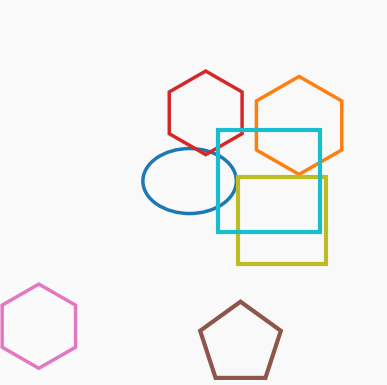[{"shape": "oval", "thickness": 2.5, "radius": 0.6, "center": [0.489, 0.53]}, {"shape": "hexagon", "thickness": 2.5, "radius": 0.64, "center": [0.772, 0.674]}, {"shape": "hexagon", "thickness": 2.5, "radius": 0.54, "center": [0.531, 0.707]}, {"shape": "pentagon", "thickness": 3, "radius": 0.55, "center": [0.621, 0.107]}, {"shape": "hexagon", "thickness": 2.5, "radius": 0.55, "center": [0.1, 0.153]}, {"shape": "square", "thickness": 3, "radius": 0.57, "center": [0.729, 0.428]}, {"shape": "square", "thickness": 3, "radius": 0.66, "center": [0.695, 0.529]}]